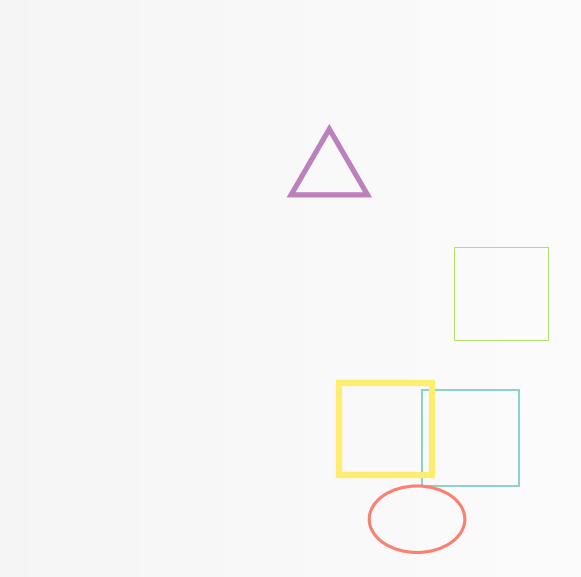[{"shape": "square", "thickness": 1, "radius": 0.42, "center": [0.81, 0.24]}, {"shape": "oval", "thickness": 1.5, "radius": 0.41, "center": [0.717, 0.1]}, {"shape": "square", "thickness": 0.5, "radius": 0.41, "center": [0.862, 0.491]}, {"shape": "triangle", "thickness": 2.5, "radius": 0.38, "center": [0.567, 0.7]}, {"shape": "square", "thickness": 3, "radius": 0.4, "center": [0.663, 0.256]}]